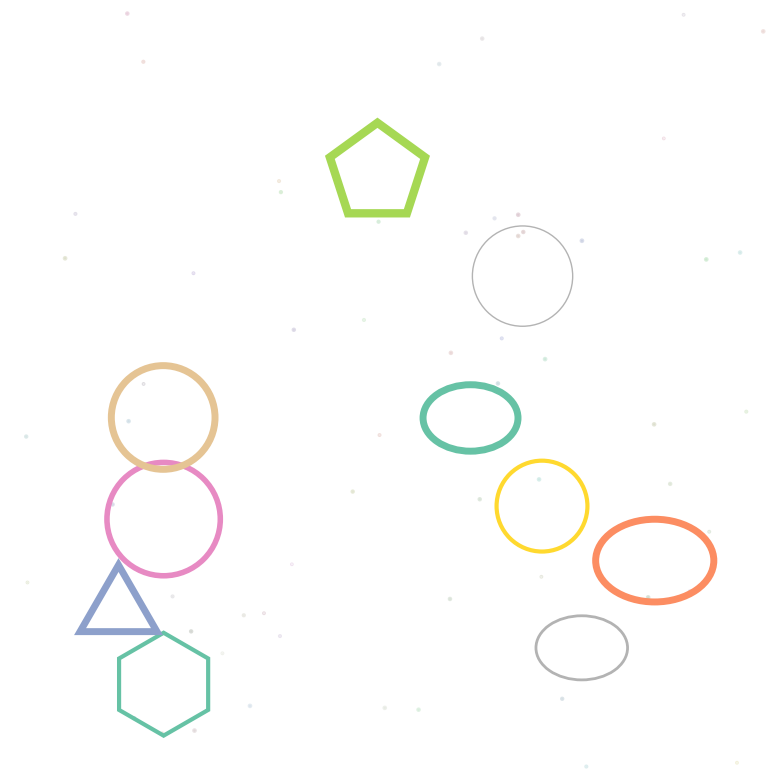[{"shape": "hexagon", "thickness": 1.5, "radius": 0.33, "center": [0.212, 0.111]}, {"shape": "oval", "thickness": 2.5, "radius": 0.31, "center": [0.611, 0.457]}, {"shape": "oval", "thickness": 2.5, "radius": 0.38, "center": [0.85, 0.272]}, {"shape": "triangle", "thickness": 2.5, "radius": 0.29, "center": [0.154, 0.209]}, {"shape": "circle", "thickness": 2, "radius": 0.37, "center": [0.213, 0.326]}, {"shape": "pentagon", "thickness": 3, "radius": 0.33, "center": [0.49, 0.776]}, {"shape": "circle", "thickness": 1.5, "radius": 0.3, "center": [0.704, 0.343]}, {"shape": "circle", "thickness": 2.5, "radius": 0.34, "center": [0.212, 0.458]}, {"shape": "oval", "thickness": 1, "radius": 0.3, "center": [0.756, 0.159]}, {"shape": "circle", "thickness": 0.5, "radius": 0.33, "center": [0.679, 0.641]}]